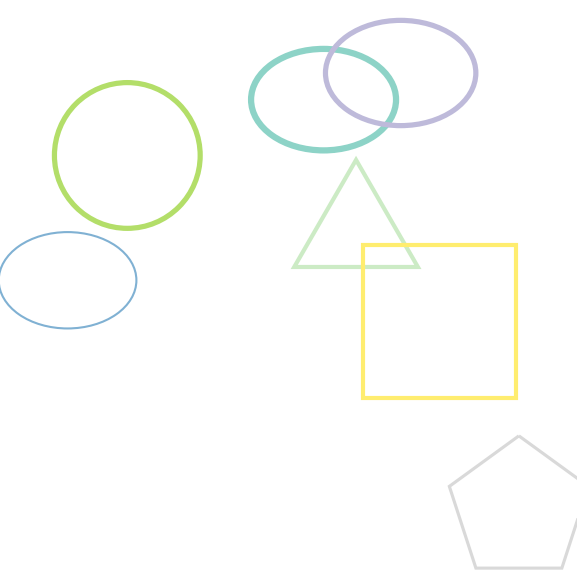[{"shape": "oval", "thickness": 3, "radius": 0.63, "center": [0.56, 0.827]}, {"shape": "oval", "thickness": 2.5, "radius": 0.65, "center": [0.694, 0.873]}, {"shape": "oval", "thickness": 1, "radius": 0.6, "center": [0.117, 0.514]}, {"shape": "circle", "thickness": 2.5, "radius": 0.63, "center": [0.22, 0.73]}, {"shape": "pentagon", "thickness": 1.5, "radius": 0.63, "center": [0.898, 0.118]}, {"shape": "triangle", "thickness": 2, "radius": 0.62, "center": [0.617, 0.599]}, {"shape": "square", "thickness": 2, "radius": 0.66, "center": [0.76, 0.443]}]